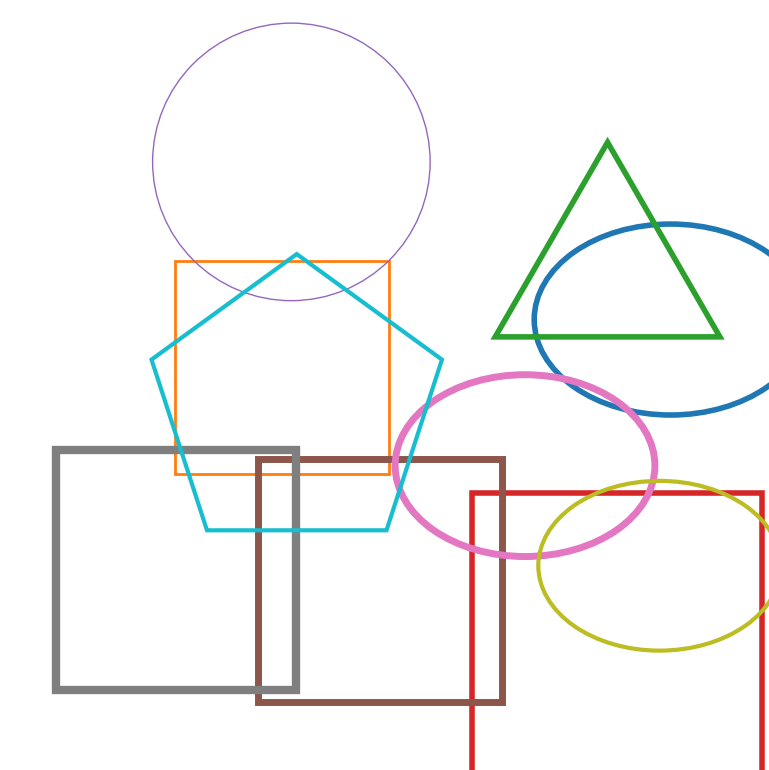[{"shape": "oval", "thickness": 2, "radius": 0.89, "center": [0.871, 0.585]}, {"shape": "square", "thickness": 1, "radius": 0.69, "center": [0.367, 0.523]}, {"shape": "triangle", "thickness": 2, "radius": 0.84, "center": [0.789, 0.647]}, {"shape": "square", "thickness": 2, "radius": 0.94, "center": [0.801, 0.172]}, {"shape": "circle", "thickness": 0.5, "radius": 0.9, "center": [0.378, 0.79]}, {"shape": "square", "thickness": 2.5, "radius": 0.79, "center": [0.494, 0.246]}, {"shape": "oval", "thickness": 2.5, "radius": 0.84, "center": [0.682, 0.395]}, {"shape": "square", "thickness": 3, "radius": 0.78, "center": [0.229, 0.26]}, {"shape": "oval", "thickness": 1.5, "radius": 0.79, "center": [0.857, 0.265]}, {"shape": "pentagon", "thickness": 1.5, "radius": 0.99, "center": [0.385, 0.472]}]